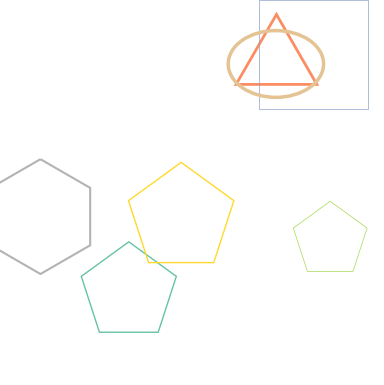[{"shape": "pentagon", "thickness": 1, "radius": 0.65, "center": [0.335, 0.242]}, {"shape": "triangle", "thickness": 2, "radius": 0.61, "center": [0.718, 0.841]}, {"shape": "square", "thickness": 0.5, "radius": 0.71, "center": [0.815, 0.858]}, {"shape": "pentagon", "thickness": 0.5, "radius": 0.5, "center": [0.858, 0.377]}, {"shape": "pentagon", "thickness": 1, "radius": 0.72, "center": [0.471, 0.434]}, {"shape": "oval", "thickness": 2.5, "radius": 0.62, "center": [0.717, 0.834]}, {"shape": "hexagon", "thickness": 1.5, "radius": 0.75, "center": [0.105, 0.437]}]